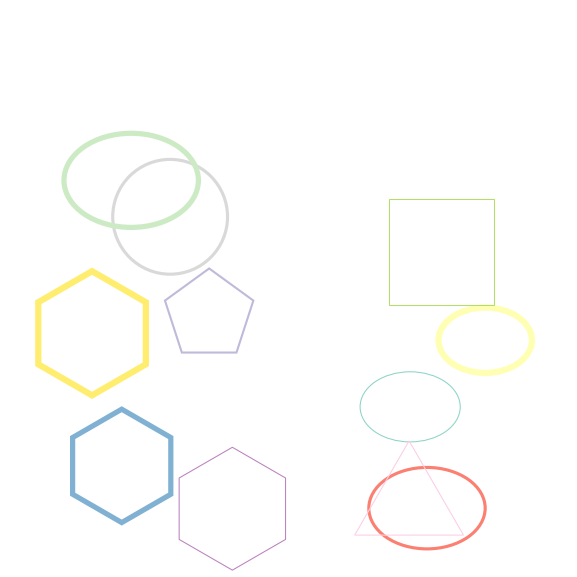[{"shape": "oval", "thickness": 0.5, "radius": 0.43, "center": [0.71, 0.295]}, {"shape": "oval", "thickness": 3, "radius": 0.4, "center": [0.84, 0.41]}, {"shape": "pentagon", "thickness": 1, "radius": 0.4, "center": [0.362, 0.454]}, {"shape": "oval", "thickness": 1.5, "radius": 0.5, "center": [0.739, 0.119]}, {"shape": "hexagon", "thickness": 2.5, "radius": 0.49, "center": [0.211, 0.192]}, {"shape": "square", "thickness": 0.5, "radius": 0.46, "center": [0.765, 0.563]}, {"shape": "triangle", "thickness": 0.5, "radius": 0.54, "center": [0.708, 0.127]}, {"shape": "circle", "thickness": 1.5, "radius": 0.5, "center": [0.295, 0.624]}, {"shape": "hexagon", "thickness": 0.5, "radius": 0.53, "center": [0.402, 0.118]}, {"shape": "oval", "thickness": 2.5, "radius": 0.58, "center": [0.227, 0.687]}, {"shape": "hexagon", "thickness": 3, "radius": 0.54, "center": [0.159, 0.422]}]